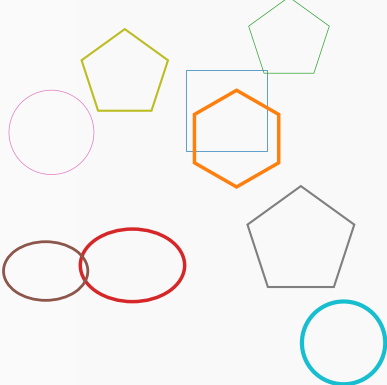[{"shape": "square", "thickness": 0.5, "radius": 0.52, "center": [0.585, 0.713]}, {"shape": "hexagon", "thickness": 2.5, "radius": 0.63, "center": [0.611, 0.64]}, {"shape": "pentagon", "thickness": 0.5, "radius": 0.55, "center": [0.746, 0.898]}, {"shape": "oval", "thickness": 2.5, "radius": 0.67, "center": [0.342, 0.311]}, {"shape": "oval", "thickness": 2, "radius": 0.54, "center": [0.118, 0.296]}, {"shape": "circle", "thickness": 0.5, "radius": 0.55, "center": [0.133, 0.656]}, {"shape": "pentagon", "thickness": 1.5, "radius": 0.72, "center": [0.776, 0.372]}, {"shape": "pentagon", "thickness": 1.5, "radius": 0.59, "center": [0.322, 0.807]}, {"shape": "circle", "thickness": 3, "radius": 0.54, "center": [0.887, 0.109]}]